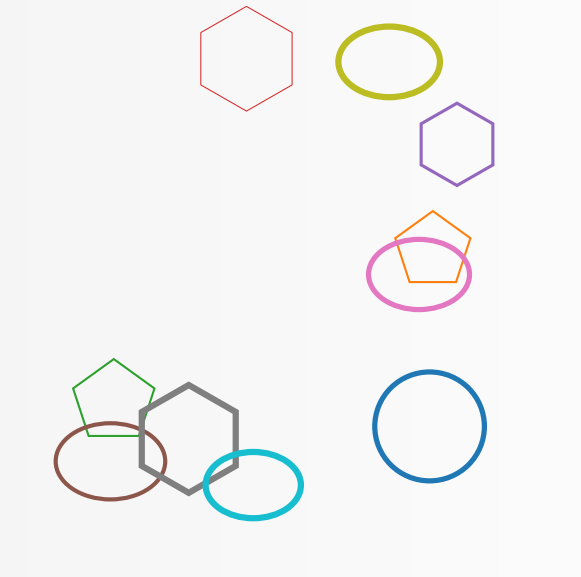[{"shape": "circle", "thickness": 2.5, "radius": 0.47, "center": [0.739, 0.261]}, {"shape": "pentagon", "thickness": 1, "radius": 0.34, "center": [0.745, 0.566]}, {"shape": "pentagon", "thickness": 1, "radius": 0.37, "center": [0.196, 0.304]}, {"shape": "hexagon", "thickness": 0.5, "radius": 0.45, "center": [0.424, 0.897]}, {"shape": "hexagon", "thickness": 1.5, "radius": 0.36, "center": [0.786, 0.749]}, {"shape": "oval", "thickness": 2, "radius": 0.47, "center": [0.19, 0.2]}, {"shape": "oval", "thickness": 2.5, "radius": 0.43, "center": [0.721, 0.524]}, {"shape": "hexagon", "thickness": 3, "radius": 0.47, "center": [0.325, 0.239]}, {"shape": "oval", "thickness": 3, "radius": 0.44, "center": [0.67, 0.892]}, {"shape": "oval", "thickness": 3, "radius": 0.41, "center": [0.436, 0.159]}]